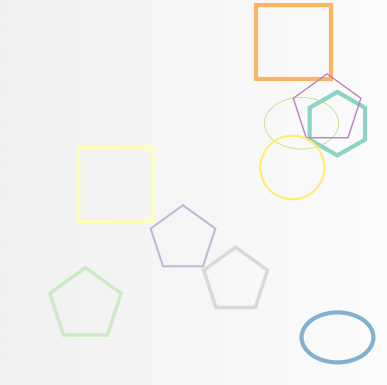[{"shape": "hexagon", "thickness": 3, "radius": 0.41, "center": [0.871, 0.679]}, {"shape": "square", "thickness": 2.5, "radius": 0.48, "center": [0.297, 0.521]}, {"shape": "pentagon", "thickness": 1.5, "radius": 0.44, "center": [0.472, 0.379]}, {"shape": "oval", "thickness": 3, "radius": 0.46, "center": [0.871, 0.124]}, {"shape": "square", "thickness": 3, "radius": 0.48, "center": [0.758, 0.891]}, {"shape": "oval", "thickness": 0.5, "radius": 0.48, "center": [0.778, 0.68]}, {"shape": "pentagon", "thickness": 2.5, "radius": 0.43, "center": [0.608, 0.271]}, {"shape": "pentagon", "thickness": 1, "radius": 0.46, "center": [0.844, 0.716]}, {"shape": "pentagon", "thickness": 2.5, "radius": 0.48, "center": [0.22, 0.208]}, {"shape": "circle", "thickness": 1.5, "radius": 0.41, "center": [0.754, 0.565]}]